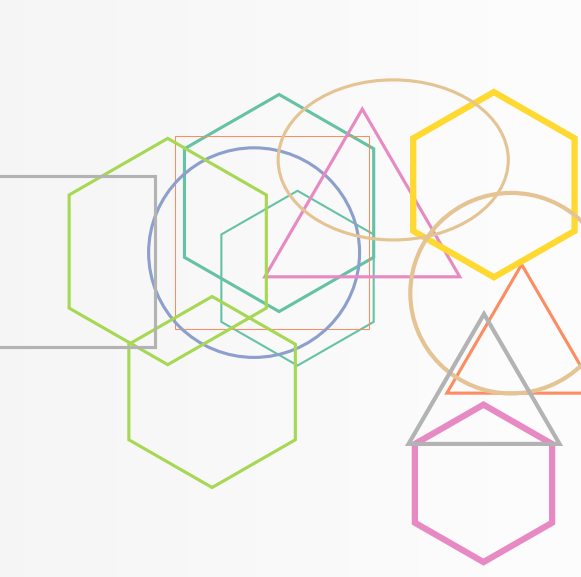[{"shape": "hexagon", "thickness": 1, "radius": 0.76, "center": [0.512, 0.517]}, {"shape": "hexagon", "thickness": 1.5, "radius": 0.94, "center": [0.48, 0.648]}, {"shape": "square", "thickness": 0.5, "radius": 0.84, "center": [0.468, 0.597]}, {"shape": "triangle", "thickness": 1.5, "radius": 0.74, "center": [0.898, 0.393]}, {"shape": "circle", "thickness": 1.5, "radius": 0.91, "center": [0.437, 0.562]}, {"shape": "hexagon", "thickness": 3, "radius": 0.68, "center": [0.832, 0.162]}, {"shape": "triangle", "thickness": 1.5, "radius": 0.97, "center": [0.623, 0.617]}, {"shape": "hexagon", "thickness": 1.5, "radius": 0.83, "center": [0.365, 0.32]}, {"shape": "hexagon", "thickness": 1.5, "radius": 0.98, "center": [0.289, 0.564]}, {"shape": "hexagon", "thickness": 3, "radius": 0.8, "center": [0.85, 0.679]}, {"shape": "circle", "thickness": 2, "radius": 0.87, "center": [0.88, 0.491]}, {"shape": "oval", "thickness": 1.5, "radius": 0.99, "center": [0.677, 0.722]}, {"shape": "square", "thickness": 1.5, "radius": 0.74, "center": [0.12, 0.546]}, {"shape": "triangle", "thickness": 2, "radius": 0.75, "center": [0.833, 0.305]}]